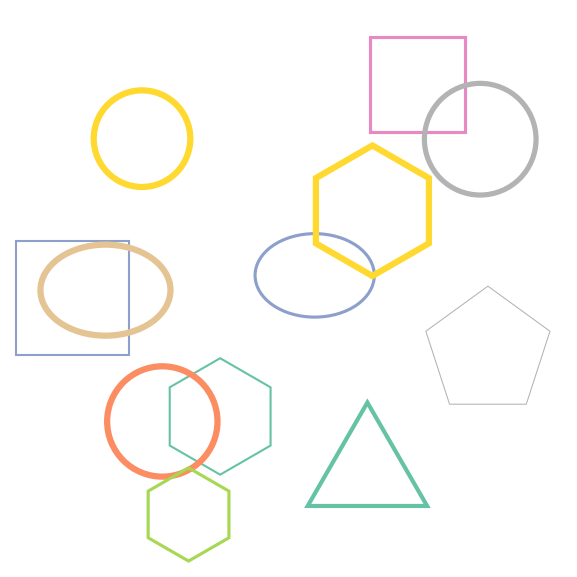[{"shape": "hexagon", "thickness": 1, "radius": 0.5, "center": [0.381, 0.278]}, {"shape": "triangle", "thickness": 2, "radius": 0.6, "center": [0.636, 0.183]}, {"shape": "circle", "thickness": 3, "radius": 0.48, "center": [0.281, 0.269]}, {"shape": "oval", "thickness": 1.5, "radius": 0.52, "center": [0.545, 0.522]}, {"shape": "square", "thickness": 1, "radius": 0.49, "center": [0.125, 0.483]}, {"shape": "square", "thickness": 1.5, "radius": 0.41, "center": [0.724, 0.854]}, {"shape": "hexagon", "thickness": 1.5, "radius": 0.4, "center": [0.326, 0.108]}, {"shape": "hexagon", "thickness": 3, "radius": 0.57, "center": [0.645, 0.634]}, {"shape": "circle", "thickness": 3, "radius": 0.42, "center": [0.246, 0.759]}, {"shape": "oval", "thickness": 3, "radius": 0.56, "center": [0.183, 0.497]}, {"shape": "pentagon", "thickness": 0.5, "radius": 0.57, "center": [0.845, 0.391]}, {"shape": "circle", "thickness": 2.5, "radius": 0.48, "center": [0.832, 0.758]}]